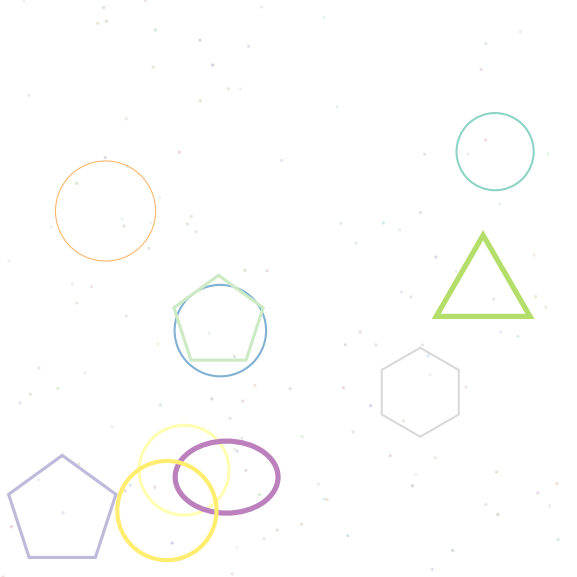[{"shape": "circle", "thickness": 1, "radius": 0.33, "center": [0.857, 0.737]}, {"shape": "circle", "thickness": 1.5, "radius": 0.39, "center": [0.319, 0.185]}, {"shape": "pentagon", "thickness": 1.5, "radius": 0.49, "center": [0.108, 0.113]}, {"shape": "circle", "thickness": 1, "radius": 0.4, "center": [0.382, 0.427]}, {"shape": "circle", "thickness": 0.5, "radius": 0.43, "center": [0.183, 0.634]}, {"shape": "triangle", "thickness": 2.5, "radius": 0.47, "center": [0.837, 0.498]}, {"shape": "hexagon", "thickness": 1, "radius": 0.39, "center": [0.728, 0.32]}, {"shape": "oval", "thickness": 2.5, "radius": 0.45, "center": [0.392, 0.173]}, {"shape": "pentagon", "thickness": 1.5, "radius": 0.41, "center": [0.378, 0.441]}, {"shape": "circle", "thickness": 2, "radius": 0.43, "center": [0.289, 0.115]}]